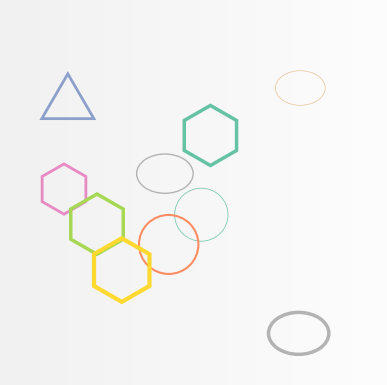[{"shape": "circle", "thickness": 0.5, "radius": 0.34, "center": [0.52, 0.442]}, {"shape": "hexagon", "thickness": 2.5, "radius": 0.39, "center": [0.543, 0.648]}, {"shape": "circle", "thickness": 1.5, "radius": 0.38, "center": [0.435, 0.365]}, {"shape": "triangle", "thickness": 2, "radius": 0.39, "center": [0.175, 0.731]}, {"shape": "hexagon", "thickness": 2, "radius": 0.33, "center": [0.165, 0.509]}, {"shape": "hexagon", "thickness": 2.5, "radius": 0.39, "center": [0.25, 0.418]}, {"shape": "hexagon", "thickness": 3, "radius": 0.41, "center": [0.314, 0.299]}, {"shape": "oval", "thickness": 0.5, "radius": 0.32, "center": [0.775, 0.771]}, {"shape": "oval", "thickness": 2.5, "radius": 0.39, "center": [0.771, 0.134]}, {"shape": "oval", "thickness": 1, "radius": 0.36, "center": [0.426, 0.549]}]